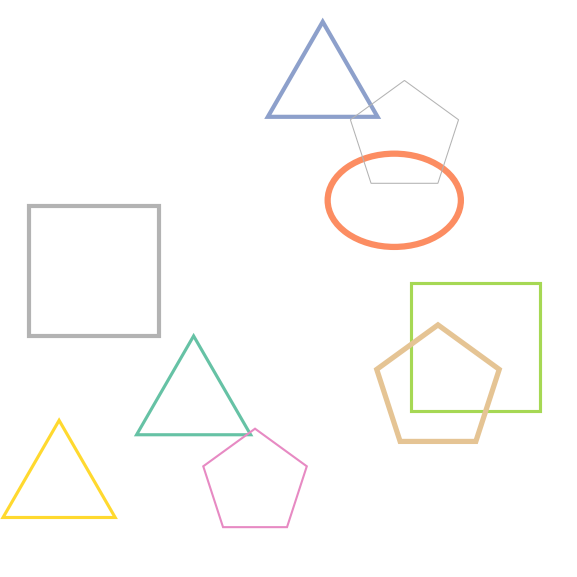[{"shape": "triangle", "thickness": 1.5, "radius": 0.57, "center": [0.335, 0.303]}, {"shape": "oval", "thickness": 3, "radius": 0.58, "center": [0.683, 0.652]}, {"shape": "triangle", "thickness": 2, "radius": 0.55, "center": [0.559, 0.852]}, {"shape": "pentagon", "thickness": 1, "radius": 0.47, "center": [0.442, 0.163]}, {"shape": "square", "thickness": 1.5, "radius": 0.56, "center": [0.823, 0.399]}, {"shape": "triangle", "thickness": 1.5, "radius": 0.56, "center": [0.102, 0.159]}, {"shape": "pentagon", "thickness": 2.5, "radius": 0.56, "center": [0.758, 0.325]}, {"shape": "square", "thickness": 2, "radius": 0.56, "center": [0.163, 0.53]}, {"shape": "pentagon", "thickness": 0.5, "radius": 0.49, "center": [0.7, 0.761]}]